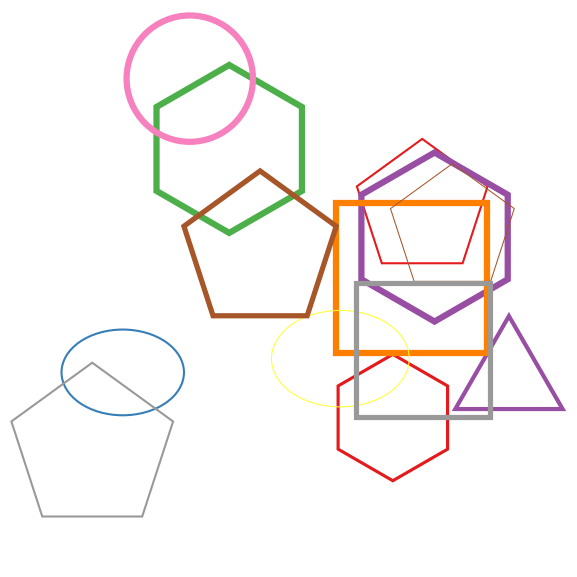[{"shape": "hexagon", "thickness": 1.5, "radius": 0.55, "center": [0.68, 0.276]}, {"shape": "pentagon", "thickness": 1, "radius": 0.6, "center": [0.731, 0.64]}, {"shape": "oval", "thickness": 1, "radius": 0.53, "center": [0.213, 0.354]}, {"shape": "hexagon", "thickness": 3, "radius": 0.73, "center": [0.397, 0.741]}, {"shape": "hexagon", "thickness": 3, "radius": 0.73, "center": [0.752, 0.589]}, {"shape": "triangle", "thickness": 2, "radius": 0.54, "center": [0.881, 0.345]}, {"shape": "square", "thickness": 3, "radius": 0.65, "center": [0.712, 0.518]}, {"shape": "oval", "thickness": 0.5, "radius": 0.6, "center": [0.589, 0.378]}, {"shape": "pentagon", "thickness": 2.5, "radius": 0.69, "center": [0.45, 0.565]}, {"shape": "pentagon", "thickness": 0.5, "radius": 0.56, "center": [0.783, 0.603]}, {"shape": "circle", "thickness": 3, "radius": 0.55, "center": [0.329, 0.863]}, {"shape": "pentagon", "thickness": 1, "radius": 0.74, "center": [0.16, 0.224]}, {"shape": "square", "thickness": 2.5, "radius": 0.58, "center": [0.732, 0.393]}]